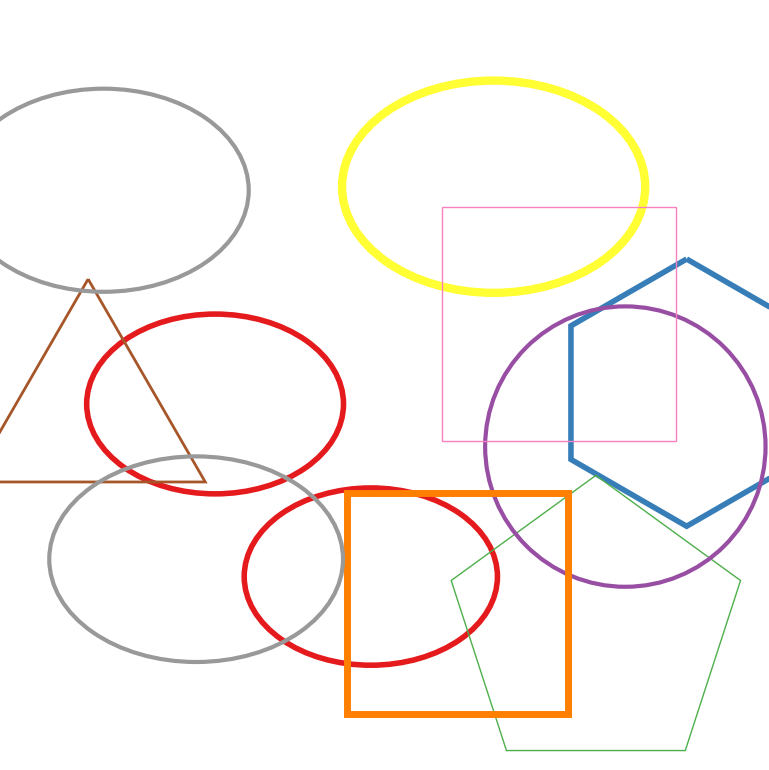[{"shape": "oval", "thickness": 2, "radius": 0.82, "center": [0.482, 0.251]}, {"shape": "oval", "thickness": 2, "radius": 0.83, "center": [0.279, 0.475]}, {"shape": "hexagon", "thickness": 2, "radius": 0.87, "center": [0.892, 0.49]}, {"shape": "pentagon", "thickness": 0.5, "radius": 0.99, "center": [0.774, 0.185]}, {"shape": "circle", "thickness": 1.5, "radius": 0.91, "center": [0.812, 0.42]}, {"shape": "square", "thickness": 2.5, "radius": 0.72, "center": [0.594, 0.216]}, {"shape": "oval", "thickness": 3, "radius": 0.98, "center": [0.641, 0.758]}, {"shape": "triangle", "thickness": 1, "radius": 0.88, "center": [0.114, 0.462]}, {"shape": "square", "thickness": 0.5, "radius": 0.76, "center": [0.726, 0.58]}, {"shape": "oval", "thickness": 1.5, "radius": 0.95, "center": [0.255, 0.274]}, {"shape": "oval", "thickness": 1.5, "radius": 0.94, "center": [0.135, 0.753]}]